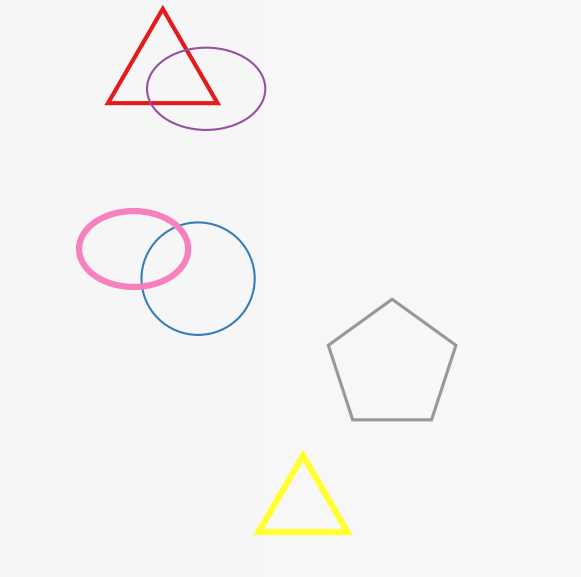[{"shape": "triangle", "thickness": 2, "radius": 0.54, "center": [0.28, 0.875]}, {"shape": "circle", "thickness": 1, "radius": 0.49, "center": [0.341, 0.517]}, {"shape": "oval", "thickness": 1, "radius": 0.51, "center": [0.355, 0.845]}, {"shape": "triangle", "thickness": 3, "radius": 0.44, "center": [0.521, 0.122]}, {"shape": "oval", "thickness": 3, "radius": 0.47, "center": [0.23, 0.568]}, {"shape": "pentagon", "thickness": 1.5, "radius": 0.58, "center": [0.675, 0.366]}]